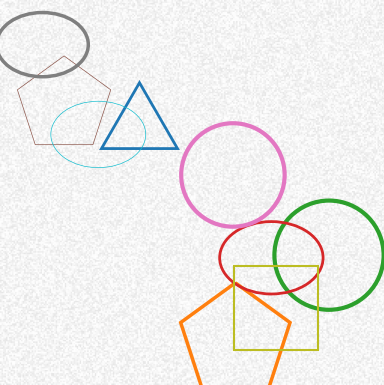[{"shape": "triangle", "thickness": 2, "radius": 0.57, "center": [0.362, 0.671]}, {"shape": "pentagon", "thickness": 2.5, "radius": 0.75, "center": [0.611, 0.116]}, {"shape": "circle", "thickness": 3, "radius": 0.71, "center": [0.855, 0.337]}, {"shape": "oval", "thickness": 2, "radius": 0.67, "center": [0.705, 0.33]}, {"shape": "pentagon", "thickness": 0.5, "radius": 0.64, "center": [0.166, 0.727]}, {"shape": "circle", "thickness": 3, "radius": 0.67, "center": [0.605, 0.546]}, {"shape": "oval", "thickness": 2.5, "radius": 0.6, "center": [0.11, 0.884]}, {"shape": "square", "thickness": 1.5, "radius": 0.54, "center": [0.717, 0.2]}, {"shape": "oval", "thickness": 0.5, "radius": 0.62, "center": [0.255, 0.651]}]